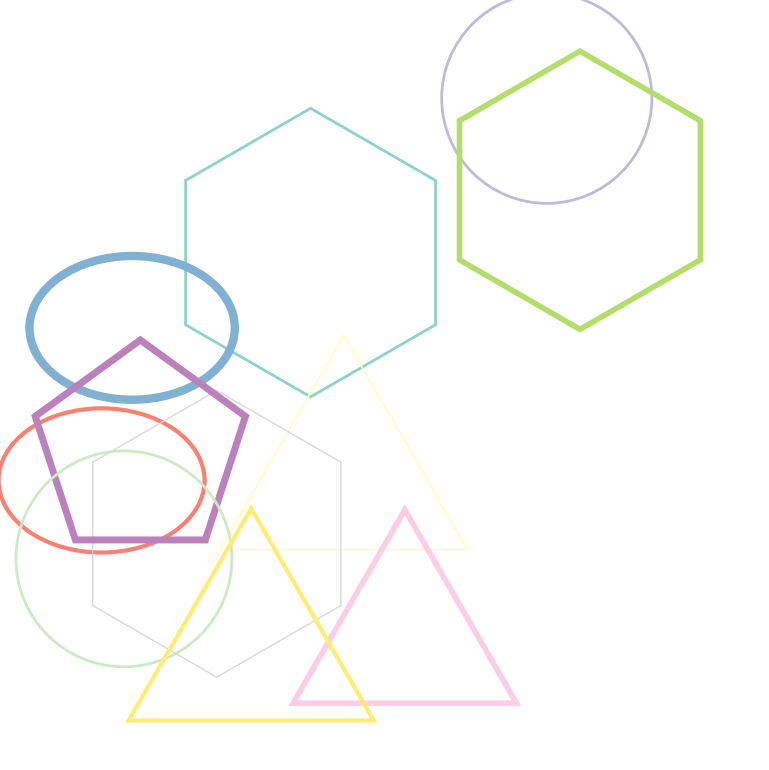[{"shape": "hexagon", "thickness": 1, "radius": 0.94, "center": [0.403, 0.672]}, {"shape": "triangle", "thickness": 0.5, "radius": 0.93, "center": [0.446, 0.379]}, {"shape": "circle", "thickness": 1, "radius": 0.68, "center": [0.71, 0.872]}, {"shape": "oval", "thickness": 1.5, "radius": 0.67, "center": [0.132, 0.376]}, {"shape": "oval", "thickness": 3, "radius": 0.67, "center": [0.172, 0.574]}, {"shape": "hexagon", "thickness": 2, "radius": 0.9, "center": [0.753, 0.753]}, {"shape": "triangle", "thickness": 2, "radius": 0.84, "center": [0.526, 0.171]}, {"shape": "hexagon", "thickness": 0.5, "radius": 0.93, "center": [0.282, 0.307]}, {"shape": "pentagon", "thickness": 2.5, "radius": 0.72, "center": [0.182, 0.415]}, {"shape": "circle", "thickness": 1, "radius": 0.7, "center": [0.161, 0.274]}, {"shape": "triangle", "thickness": 1.5, "radius": 0.92, "center": [0.326, 0.156]}]